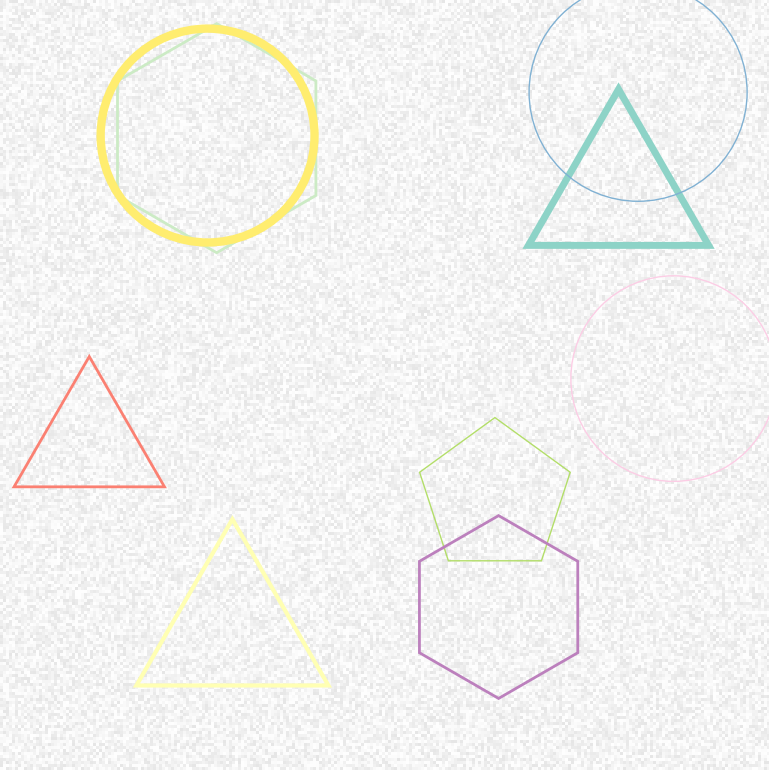[{"shape": "triangle", "thickness": 2.5, "radius": 0.68, "center": [0.803, 0.749]}, {"shape": "triangle", "thickness": 1.5, "radius": 0.72, "center": [0.302, 0.182]}, {"shape": "triangle", "thickness": 1, "radius": 0.56, "center": [0.116, 0.424]}, {"shape": "circle", "thickness": 0.5, "radius": 0.71, "center": [0.829, 0.88]}, {"shape": "pentagon", "thickness": 0.5, "radius": 0.51, "center": [0.643, 0.355]}, {"shape": "circle", "thickness": 0.5, "radius": 0.67, "center": [0.875, 0.508]}, {"shape": "hexagon", "thickness": 1, "radius": 0.59, "center": [0.648, 0.212]}, {"shape": "hexagon", "thickness": 1, "radius": 0.74, "center": [0.281, 0.821]}, {"shape": "circle", "thickness": 3, "radius": 0.69, "center": [0.27, 0.824]}]